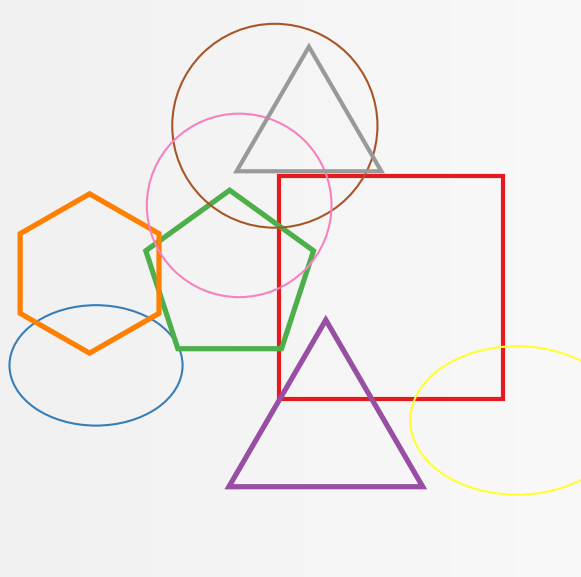[{"shape": "square", "thickness": 2, "radius": 0.97, "center": [0.673, 0.502]}, {"shape": "oval", "thickness": 1, "radius": 0.74, "center": [0.165, 0.366]}, {"shape": "pentagon", "thickness": 2.5, "radius": 0.76, "center": [0.395, 0.518]}, {"shape": "triangle", "thickness": 2.5, "radius": 0.96, "center": [0.561, 0.253]}, {"shape": "hexagon", "thickness": 2.5, "radius": 0.69, "center": [0.154, 0.526]}, {"shape": "oval", "thickness": 1, "radius": 0.92, "center": [0.889, 0.271]}, {"shape": "circle", "thickness": 1, "radius": 0.88, "center": [0.473, 0.781]}, {"shape": "circle", "thickness": 1, "radius": 0.79, "center": [0.411, 0.643]}, {"shape": "triangle", "thickness": 2, "radius": 0.72, "center": [0.532, 0.774]}]